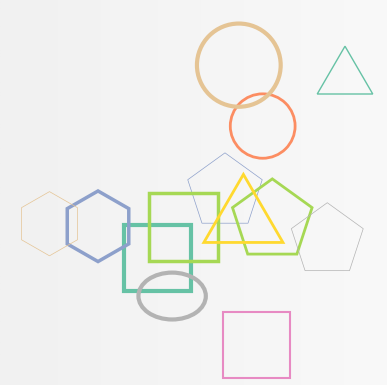[{"shape": "triangle", "thickness": 1, "radius": 0.41, "center": [0.89, 0.797]}, {"shape": "square", "thickness": 3, "radius": 0.43, "center": [0.406, 0.33]}, {"shape": "circle", "thickness": 2, "radius": 0.42, "center": [0.678, 0.673]}, {"shape": "pentagon", "thickness": 0.5, "radius": 0.51, "center": [0.581, 0.502]}, {"shape": "hexagon", "thickness": 2.5, "radius": 0.46, "center": [0.253, 0.412]}, {"shape": "square", "thickness": 1.5, "radius": 0.43, "center": [0.661, 0.104]}, {"shape": "square", "thickness": 2.5, "radius": 0.44, "center": [0.474, 0.41]}, {"shape": "pentagon", "thickness": 2, "radius": 0.54, "center": [0.703, 0.427]}, {"shape": "triangle", "thickness": 2, "radius": 0.59, "center": [0.628, 0.429]}, {"shape": "hexagon", "thickness": 0.5, "radius": 0.42, "center": [0.128, 0.419]}, {"shape": "circle", "thickness": 3, "radius": 0.54, "center": [0.616, 0.831]}, {"shape": "oval", "thickness": 3, "radius": 0.43, "center": [0.444, 0.231]}, {"shape": "pentagon", "thickness": 0.5, "radius": 0.49, "center": [0.845, 0.376]}]